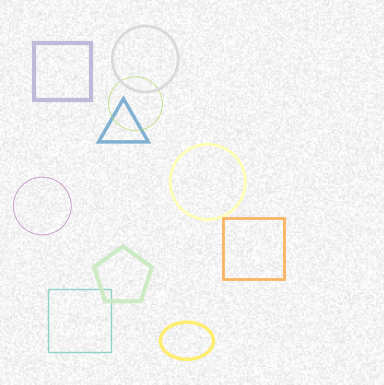[{"shape": "square", "thickness": 1, "radius": 0.41, "center": [0.206, 0.167]}, {"shape": "circle", "thickness": 2, "radius": 0.49, "center": [0.539, 0.527]}, {"shape": "square", "thickness": 3, "radius": 0.37, "center": [0.163, 0.815]}, {"shape": "triangle", "thickness": 2.5, "radius": 0.37, "center": [0.321, 0.669]}, {"shape": "square", "thickness": 2, "radius": 0.39, "center": [0.658, 0.355]}, {"shape": "circle", "thickness": 0.5, "radius": 0.35, "center": [0.352, 0.731]}, {"shape": "circle", "thickness": 2, "radius": 0.43, "center": [0.377, 0.847]}, {"shape": "circle", "thickness": 0.5, "radius": 0.38, "center": [0.11, 0.465]}, {"shape": "pentagon", "thickness": 3, "radius": 0.39, "center": [0.319, 0.281]}, {"shape": "oval", "thickness": 2.5, "radius": 0.34, "center": [0.485, 0.115]}]